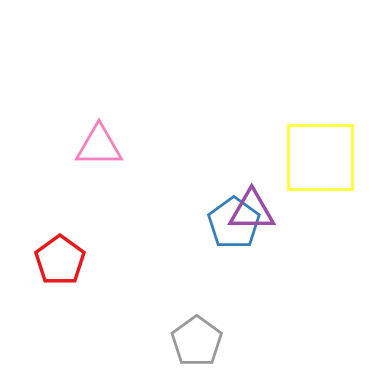[{"shape": "pentagon", "thickness": 2.5, "radius": 0.33, "center": [0.156, 0.324]}, {"shape": "pentagon", "thickness": 2, "radius": 0.35, "center": [0.607, 0.421]}, {"shape": "triangle", "thickness": 2.5, "radius": 0.33, "center": [0.654, 0.453]}, {"shape": "square", "thickness": 2, "radius": 0.42, "center": [0.83, 0.592]}, {"shape": "triangle", "thickness": 2, "radius": 0.34, "center": [0.257, 0.621]}, {"shape": "pentagon", "thickness": 2, "radius": 0.34, "center": [0.511, 0.113]}]